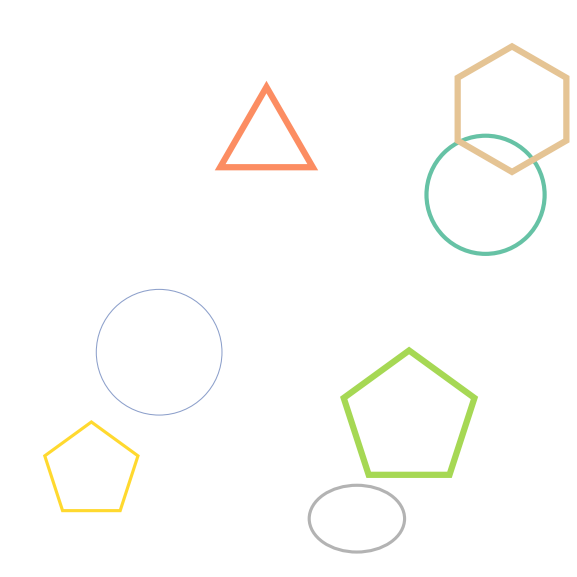[{"shape": "circle", "thickness": 2, "radius": 0.51, "center": [0.841, 0.662]}, {"shape": "triangle", "thickness": 3, "radius": 0.46, "center": [0.461, 0.756]}, {"shape": "circle", "thickness": 0.5, "radius": 0.54, "center": [0.276, 0.389]}, {"shape": "pentagon", "thickness": 3, "radius": 0.6, "center": [0.708, 0.273]}, {"shape": "pentagon", "thickness": 1.5, "radius": 0.42, "center": [0.158, 0.184]}, {"shape": "hexagon", "thickness": 3, "radius": 0.54, "center": [0.887, 0.81]}, {"shape": "oval", "thickness": 1.5, "radius": 0.41, "center": [0.618, 0.101]}]